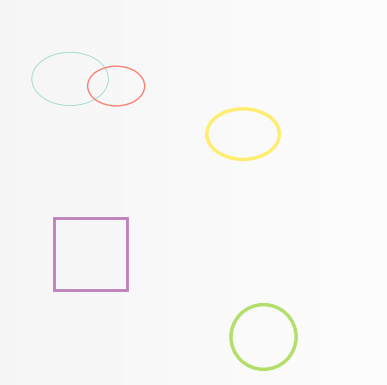[{"shape": "oval", "thickness": 0.5, "radius": 0.49, "center": [0.181, 0.795]}, {"shape": "oval", "thickness": 1, "radius": 0.37, "center": [0.3, 0.777]}, {"shape": "circle", "thickness": 2.5, "radius": 0.42, "center": [0.68, 0.125]}, {"shape": "square", "thickness": 2, "radius": 0.47, "center": [0.234, 0.34]}, {"shape": "oval", "thickness": 2.5, "radius": 0.47, "center": [0.627, 0.652]}]